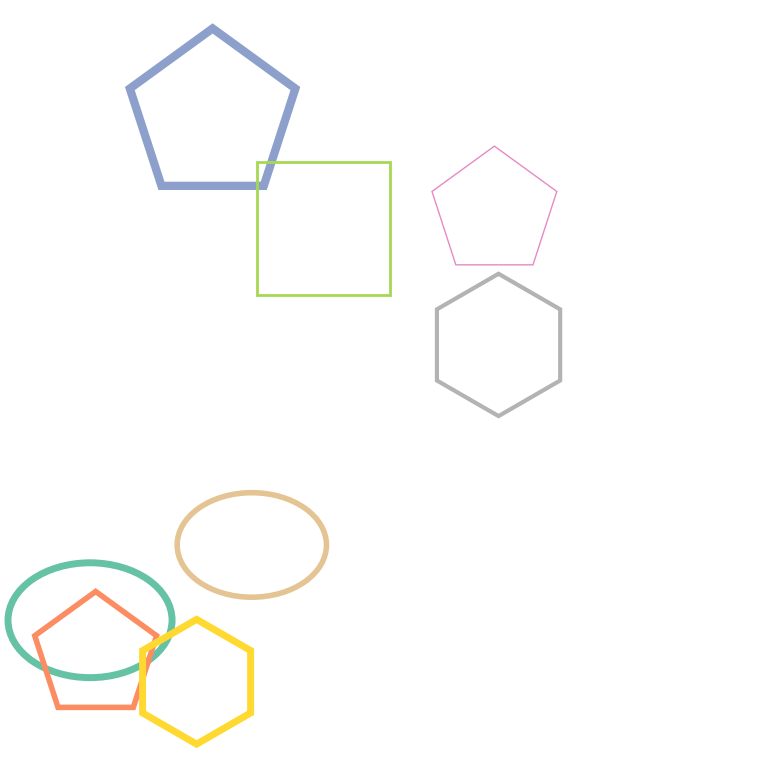[{"shape": "oval", "thickness": 2.5, "radius": 0.53, "center": [0.117, 0.195]}, {"shape": "pentagon", "thickness": 2, "radius": 0.42, "center": [0.124, 0.149]}, {"shape": "pentagon", "thickness": 3, "radius": 0.57, "center": [0.276, 0.85]}, {"shape": "pentagon", "thickness": 0.5, "radius": 0.43, "center": [0.642, 0.725]}, {"shape": "square", "thickness": 1, "radius": 0.43, "center": [0.42, 0.703]}, {"shape": "hexagon", "thickness": 2.5, "radius": 0.41, "center": [0.255, 0.115]}, {"shape": "oval", "thickness": 2, "radius": 0.48, "center": [0.327, 0.292]}, {"shape": "hexagon", "thickness": 1.5, "radius": 0.46, "center": [0.647, 0.552]}]